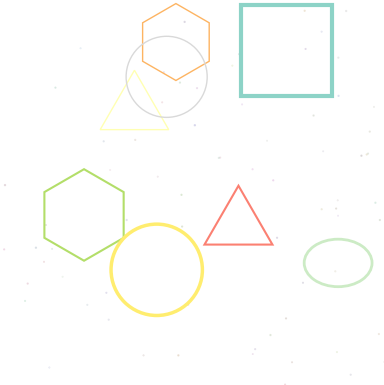[{"shape": "square", "thickness": 3, "radius": 0.59, "center": [0.744, 0.868]}, {"shape": "triangle", "thickness": 1, "radius": 0.51, "center": [0.349, 0.715]}, {"shape": "triangle", "thickness": 1.5, "radius": 0.51, "center": [0.619, 0.416]}, {"shape": "hexagon", "thickness": 1, "radius": 0.5, "center": [0.457, 0.891]}, {"shape": "hexagon", "thickness": 1.5, "radius": 0.59, "center": [0.218, 0.442]}, {"shape": "circle", "thickness": 1, "radius": 0.53, "center": [0.433, 0.8]}, {"shape": "oval", "thickness": 2, "radius": 0.44, "center": [0.878, 0.317]}, {"shape": "circle", "thickness": 2.5, "radius": 0.59, "center": [0.407, 0.299]}]